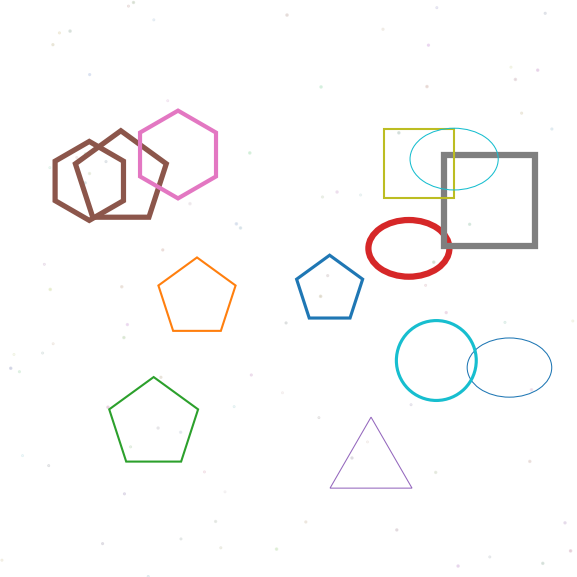[{"shape": "pentagon", "thickness": 1.5, "radius": 0.3, "center": [0.571, 0.497]}, {"shape": "oval", "thickness": 0.5, "radius": 0.37, "center": [0.882, 0.363]}, {"shape": "pentagon", "thickness": 1, "radius": 0.35, "center": [0.341, 0.483]}, {"shape": "pentagon", "thickness": 1, "radius": 0.4, "center": [0.266, 0.265]}, {"shape": "oval", "thickness": 3, "radius": 0.35, "center": [0.708, 0.569]}, {"shape": "triangle", "thickness": 0.5, "radius": 0.41, "center": [0.642, 0.195]}, {"shape": "pentagon", "thickness": 2.5, "radius": 0.41, "center": [0.209, 0.69]}, {"shape": "hexagon", "thickness": 2.5, "radius": 0.34, "center": [0.155, 0.686]}, {"shape": "hexagon", "thickness": 2, "radius": 0.38, "center": [0.308, 0.732]}, {"shape": "square", "thickness": 3, "radius": 0.39, "center": [0.848, 0.652]}, {"shape": "square", "thickness": 1, "radius": 0.3, "center": [0.726, 0.716]}, {"shape": "circle", "thickness": 1.5, "radius": 0.35, "center": [0.756, 0.375]}, {"shape": "oval", "thickness": 0.5, "radius": 0.38, "center": [0.786, 0.724]}]